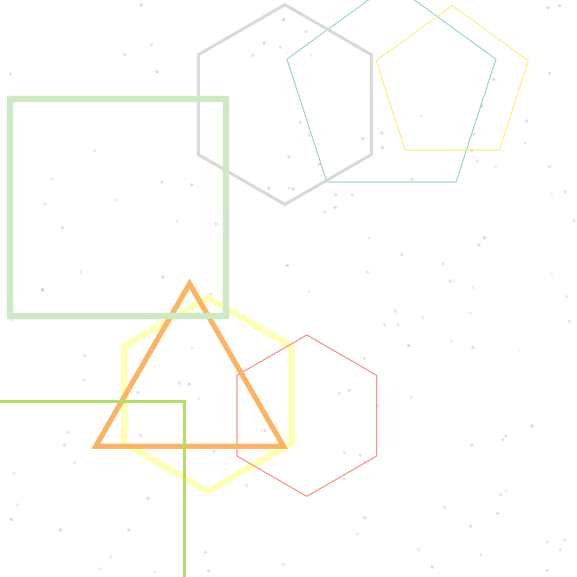[{"shape": "pentagon", "thickness": 0.5, "radius": 0.95, "center": [0.678, 0.838]}, {"shape": "hexagon", "thickness": 3, "radius": 0.84, "center": [0.36, 0.316]}, {"shape": "hexagon", "thickness": 0.5, "radius": 0.7, "center": [0.531, 0.279]}, {"shape": "triangle", "thickness": 2.5, "radius": 0.94, "center": [0.328, 0.32]}, {"shape": "square", "thickness": 1.5, "radius": 0.9, "center": [0.138, 0.124]}, {"shape": "hexagon", "thickness": 1.5, "radius": 0.86, "center": [0.493, 0.818]}, {"shape": "square", "thickness": 3, "radius": 0.94, "center": [0.204, 0.64]}, {"shape": "pentagon", "thickness": 0.5, "radius": 0.69, "center": [0.783, 0.851]}]